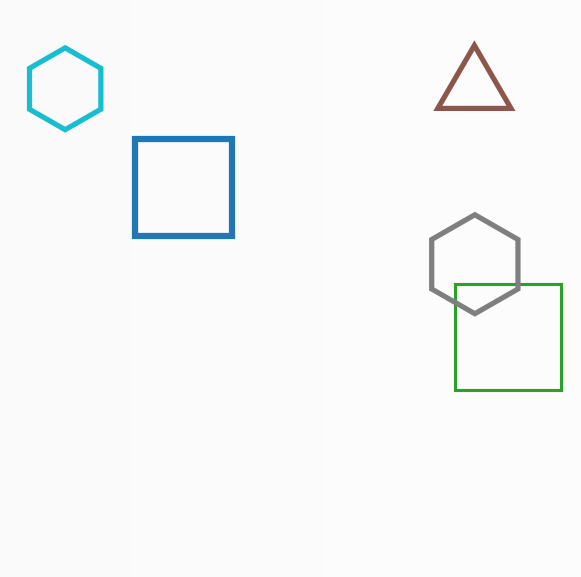[{"shape": "square", "thickness": 3, "radius": 0.42, "center": [0.315, 0.675]}, {"shape": "square", "thickness": 1.5, "radius": 0.46, "center": [0.874, 0.416]}, {"shape": "triangle", "thickness": 2.5, "radius": 0.36, "center": [0.816, 0.848]}, {"shape": "hexagon", "thickness": 2.5, "radius": 0.43, "center": [0.817, 0.542]}, {"shape": "hexagon", "thickness": 2.5, "radius": 0.35, "center": [0.112, 0.845]}]